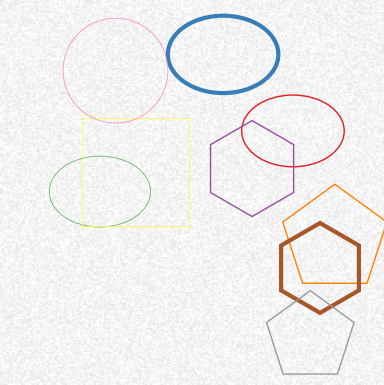[{"shape": "oval", "thickness": 1, "radius": 0.67, "center": [0.761, 0.66]}, {"shape": "oval", "thickness": 3, "radius": 0.72, "center": [0.579, 0.859]}, {"shape": "oval", "thickness": 0.5, "radius": 0.66, "center": [0.259, 0.502]}, {"shape": "hexagon", "thickness": 1, "radius": 0.62, "center": [0.655, 0.562]}, {"shape": "pentagon", "thickness": 1, "radius": 0.71, "center": [0.87, 0.379]}, {"shape": "square", "thickness": 0.5, "radius": 0.7, "center": [0.352, 0.553]}, {"shape": "hexagon", "thickness": 3, "radius": 0.58, "center": [0.831, 0.304]}, {"shape": "circle", "thickness": 0.5, "radius": 0.68, "center": [0.3, 0.817]}, {"shape": "pentagon", "thickness": 1, "radius": 0.6, "center": [0.806, 0.125]}]